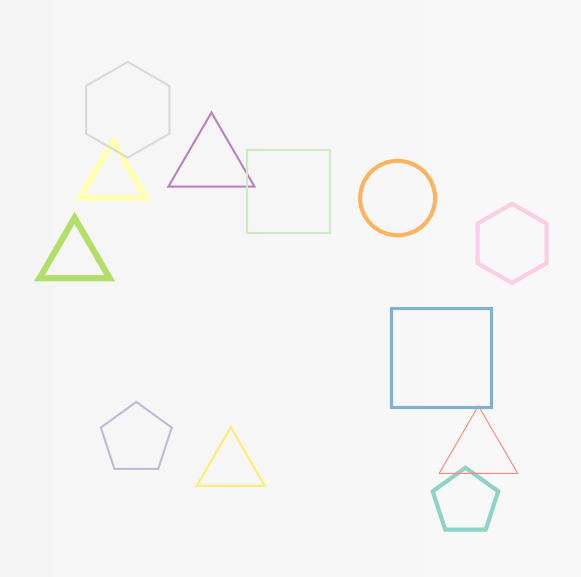[{"shape": "pentagon", "thickness": 2, "radius": 0.3, "center": [0.801, 0.13]}, {"shape": "triangle", "thickness": 3, "radius": 0.33, "center": [0.194, 0.689]}, {"shape": "pentagon", "thickness": 1, "radius": 0.32, "center": [0.235, 0.239]}, {"shape": "triangle", "thickness": 0.5, "radius": 0.39, "center": [0.823, 0.218]}, {"shape": "square", "thickness": 1.5, "radius": 0.43, "center": [0.759, 0.38]}, {"shape": "circle", "thickness": 2, "radius": 0.32, "center": [0.684, 0.656]}, {"shape": "triangle", "thickness": 3, "radius": 0.35, "center": [0.128, 0.552]}, {"shape": "hexagon", "thickness": 2, "radius": 0.34, "center": [0.881, 0.578]}, {"shape": "hexagon", "thickness": 1, "radius": 0.41, "center": [0.22, 0.809]}, {"shape": "triangle", "thickness": 1, "radius": 0.43, "center": [0.364, 0.719]}, {"shape": "square", "thickness": 1, "radius": 0.36, "center": [0.496, 0.668]}, {"shape": "triangle", "thickness": 1, "radius": 0.34, "center": [0.397, 0.192]}]